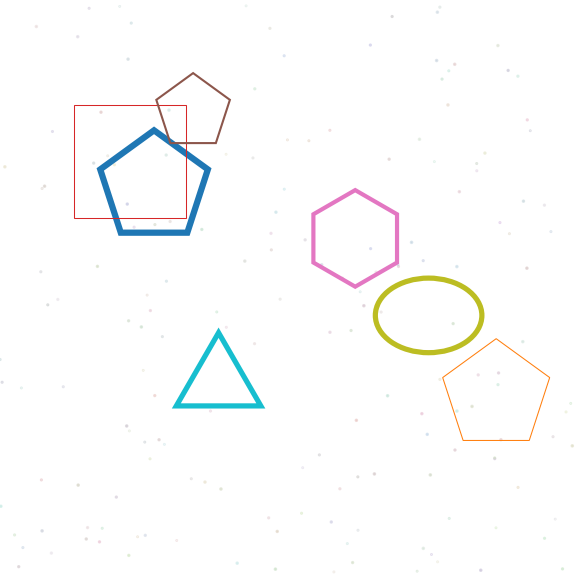[{"shape": "pentagon", "thickness": 3, "radius": 0.49, "center": [0.267, 0.675]}, {"shape": "pentagon", "thickness": 0.5, "radius": 0.49, "center": [0.859, 0.315]}, {"shape": "square", "thickness": 0.5, "radius": 0.49, "center": [0.225, 0.72]}, {"shape": "pentagon", "thickness": 1, "radius": 0.33, "center": [0.334, 0.806]}, {"shape": "hexagon", "thickness": 2, "radius": 0.42, "center": [0.615, 0.586]}, {"shape": "oval", "thickness": 2.5, "radius": 0.46, "center": [0.742, 0.453]}, {"shape": "triangle", "thickness": 2.5, "radius": 0.42, "center": [0.378, 0.338]}]